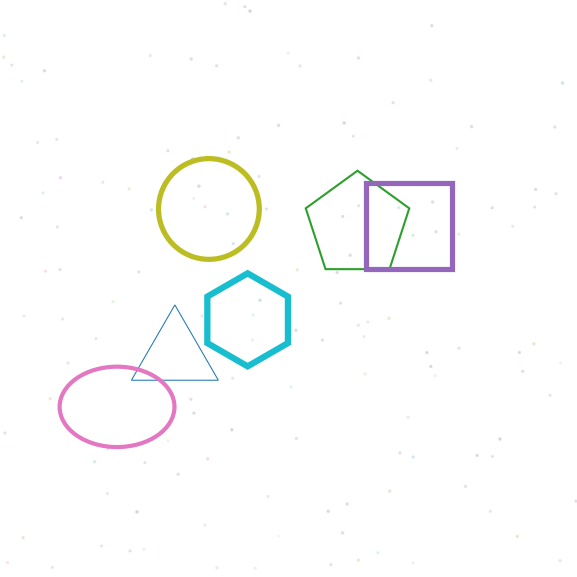[{"shape": "triangle", "thickness": 0.5, "radius": 0.43, "center": [0.303, 0.384]}, {"shape": "pentagon", "thickness": 1, "radius": 0.47, "center": [0.619, 0.609]}, {"shape": "square", "thickness": 2.5, "radius": 0.37, "center": [0.709, 0.608]}, {"shape": "oval", "thickness": 2, "radius": 0.5, "center": [0.203, 0.295]}, {"shape": "circle", "thickness": 2.5, "radius": 0.44, "center": [0.362, 0.637]}, {"shape": "hexagon", "thickness": 3, "radius": 0.4, "center": [0.429, 0.445]}]